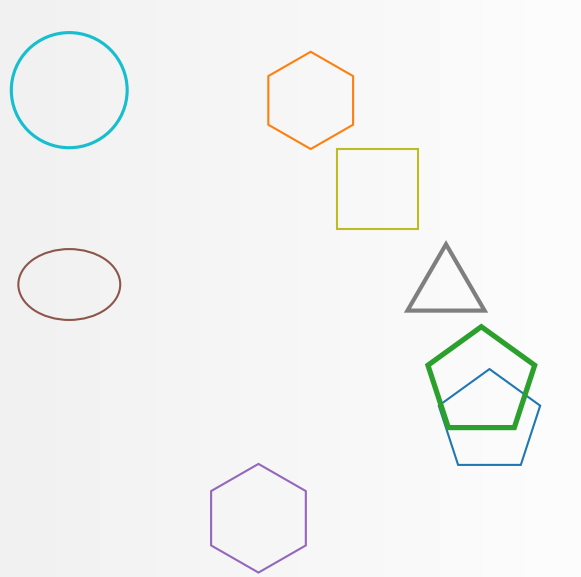[{"shape": "pentagon", "thickness": 1, "radius": 0.46, "center": [0.842, 0.268]}, {"shape": "hexagon", "thickness": 1, "radius": 0.42, "center": [0.535, 0.825]}, {"shape": "pentagon", "thickness": 2.5, "radius": 0.48, "center": [0.828, 0.337]}, {"shape": "hexagon", "thickness": 1, "radius": 0.47, "center": [0.445, 0.102]}, {"shape": "oval", "thickness": 1, "radius": 0.44, "center": [0.119, 0.506]}, {"shape": "triangle", "thickness": 2, "radius": 0.38, "center": [0.767, 0.5]}, {"shape": "square", "thickness": 1, "radius": 0.35, "center": [0.65, 0.672]}, {"shape": "circle", "thickness": 1.5, "radius": 0.5, "center": [0.119, 0.843]}]